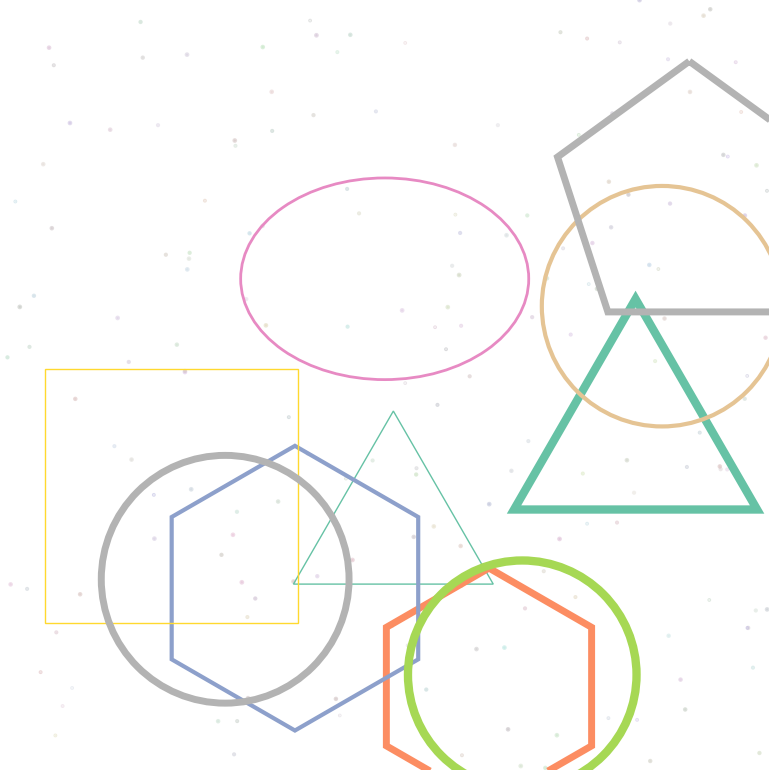[{"shape": "triangle", "thickness": 0.5, "radius": 0.75, "center": [0.511, 0.316]}, {"shape": "triangle", "thickness": 3, "radius": 0.91, "center": [0.825, 0.429]}, {"shape": "hexagon", "thickness": 2.5, "radius": 0.77, "center": [0.635, 0.108]}, {"shape": "hexagon", "thickness": 1.5, "radius": 0.92, "center": [0.383, 0.236]}, {"shape": "oval", "thickness": 1, "radius": 0.94, "center": [0.5, 0.638]}, {"shape": "circle", "thickness": 3, "radius": 0.74, "center": [0.678, 0.124]}, {"shape": "square", "thickness": 0.5, "radius": 0.82, "center": [0.223, 0.356]}, {"shape": "circle", "thickness": 1.5, "radius": 0.78, "center": [0.86, 0.602]}, {"shape": "circle", "thickness": 2.5, "radius": 0.8, "center": [0.292, 0.248]}, {"shape": "pentagon", "thickness": 2.5, "radius": 0.9, "center": [0.895, 0.74]}]